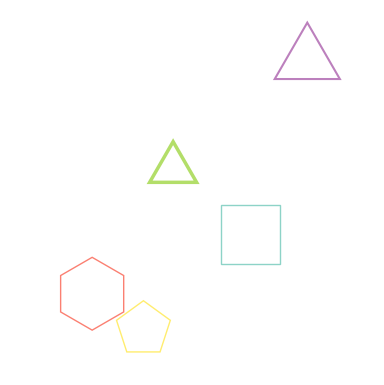[{"shape": "square", "thickness": 1, "radius": 0.38, "center": [0.651, 0.391]}, {"shape": "hexagon", "thickness": 1, "radius": 0.47, "center": [0.239, 0.237]}, {"shape": "triangle", "thickness": 2.5, "radius": 0.35, "center": [0.45, 0.562]}, {"shape": "triangle", "thickness": 1.5, "radius": 0.49, "center": [0.798, 0.844]}, {"shape": "pentagon", "thickness": 1, "radius": 0.37, "center": [0.373, 0.145]}]